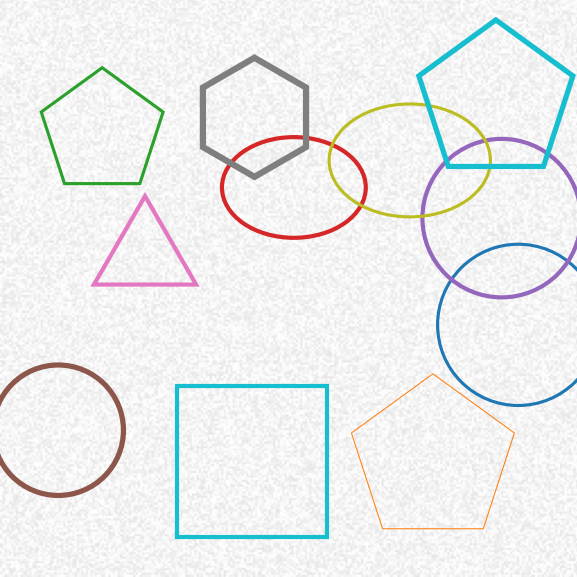[{"shape": "circle", "thickness": 1.5, "radius": 0.7, "center": [0.897, 0.437]}, {"shape": "pentagon", "thickness": 0.5, "radius": 0.74, "center": [0.75, 0.204]}, {"shape": "pentagon", "thickness": 1.5, "radius": 0.55, "center": [0.177, 0.771]}, {"shape": "oval", "thickness": 2, "radius": 0.62, "center": [0.509, 0.675]}, {"shape": "circle", "thickness": 2, "radius": 0.69, "center": [0.869, 0.621]}, {"shape": "circle", "thickness": 2.5, "radius": 0.56, "center": [0.101, 0.254]}, {"shape": "triangle", "thickness": 2, "radius": 0.51, "center": [0.251, 0.557]}, {"shape": "hexagon", "thickness": 3, "radius": 0.52, "center": [0.441, 0.796]}, {"shape": "oval", "thickness": 1.5, "radius": 0.7, "center": [0.71, 0.721]}, {"shape": "pentagon", "thickness": 2.5, "radius": 0.7, "center": [0.859, 0.824]}, {"shape": "square", "thickness": 2, "radius": 0.65, "center": [0.437, 0.2]}]